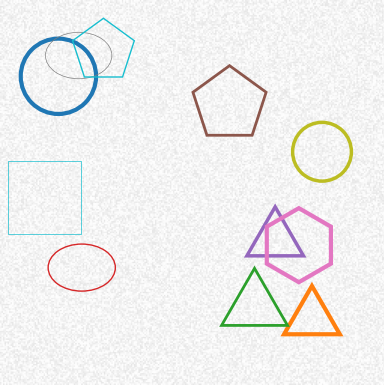[{"shape": "circle", "thickness": 3, "radius": 0.49, "center": [0.152, 0.802]}, {"shape": "triangle", "thickness": 3, "radius": 0.42, "center": [0.81, 0.174]}, {"shape": "triangle", "thickness": 2, "radius": 0.49, "center": [0.661, 0.204]}, {"shape": "oval", "thickness": 1, "radius": 0.44, "center": [0.212, 0.305]}, {"shape": "triangle", "thickness": 2.5, "radius": 0.42, "center": [0.715, 0.378]}, {"shape": "pentagon", "thickness": 2, "radius": 0.5, "center": [0.596, 0.73]}, {"shape": "hexagon", "thickness": 3, "radius": 0.48, "center": [0.776, 0.363]}, {"shape": "oval", "thickness": 0.5, "radius": 0.43, "center": [0.204, 0.856]}, {"shape": "circle", "thickness": 2.5, "radius": 0.38, "center": [0.836, 0.606]}, {"shape": "pentagon", "thickness": 1, "radius": 0.42, "center": [0.269, 0.868]}, {"shape": "square", "thickness": 0.5, "radius": 0.47, "center": [0.116, 0.488]}]